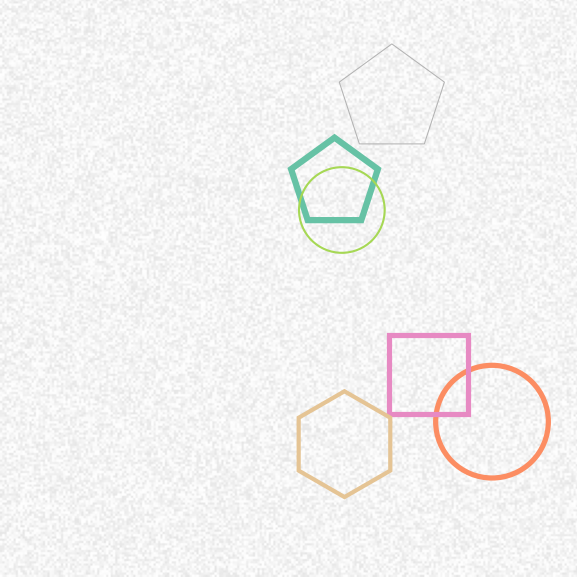[{"shape": "pentagon", "thickness": 3, "radius": 0.39, "center": [0.579, 0.682]}, {"shape": "circle", "thickness": 2.5, "radius": 0.49, "center": [0.852, 0.269]}, {"shape": "square", "thickness": 2.5, "radius": 0.34, "center": [0.741, 0.35]}, {"shape": "circle", "thickness": 1, "radius": 0.37, "center": [0.592, 0.636]}, {"shape": "hexagon", "thickness": 2, "radius": 0.46, "center": [0.597, 0.23]}, {"shape": "pentagon", "thickness": 0.5, "radius": 0.48, "center": [0.679, 0.827]}]